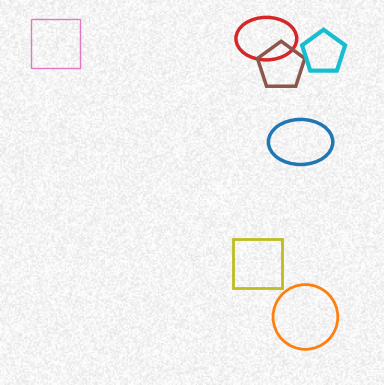[{"shape": "oval", "thickness": 2.5, "radius": 0.42, "center": [0.781, 0.631]}, {"shape": "circle", "thickness": 2, "radius": 0.42, "center": [0.793, 0.177]}, {"shape": "oval", "thickness": 2.5, "radius": 0.39, "center": [0.692, 0.9]}, {"shape": "pentagon", "thickness": 2.5, "radius": 0.32, "center": [0.73, 0.828]}, {"shape": "square", "thickness": 1, "radius": 0.32, "center": [0.145, 0.888]}, {"shape": "square", "thickness": 2, "radius": 0.32, "center": [0.669, 0.315]}, {"shape": "pentagon", "thickness": 3, "radius": 0.29, "center": [0.841, 0.864]}]